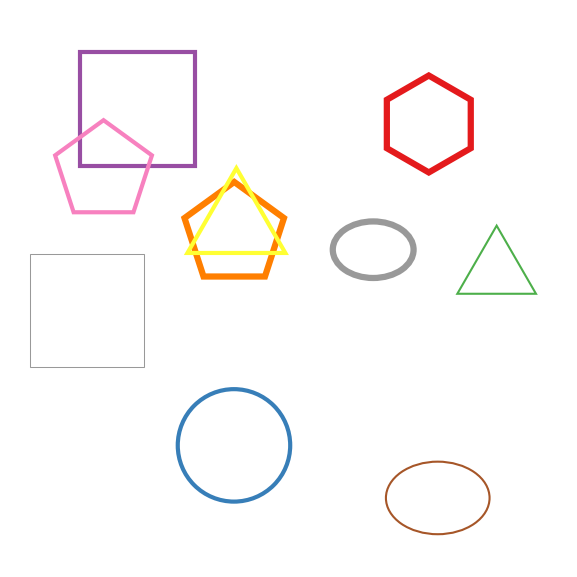[{"shape": "hexagon", "thickness": 3, "radius": 0.42, "center": [0.743, 0.784]}, {"shape": "circle", "thickness": 2, "radius": 0.49, "center": [0.405, 0.228]}, {"shape": "triangle", "thickness": 1, "radius": 0.39, "center": [0.86, 0.53]}, {"shape": "square", "thickness": 2, "radius": 0.49, "center": [0.238, 0.81]}, {"shape": "pentagon", "thickness": 3, "radius": 0.45, "center": [0.406, 0.594]}, {"shape": "triangle", "thickness": 2, "radius": 0.49, "center": [0.409, 0.61]}, {"shape": "oval", "thickness": 1, "radius": 0.45, "center": [0.758, 0.137]}, {"shape": "pentagon", "thickness": 2, "radius": 0.44, "center": [0.179, 0.703]}, {"shape": "oval", "thickness": 3, "radius": 0.35, "center": [0.646, 0.567]}, {"shape": "square", "thickness": 0.5, "radius": 0.49, "center": [0.151, 0.462]}]